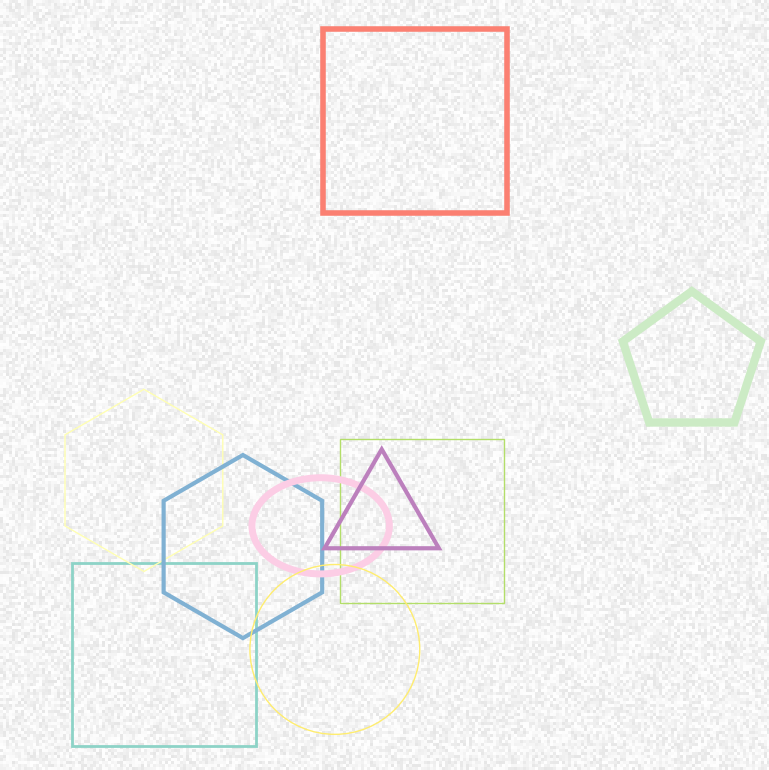[{"shape": "square", "thickness": 1, "radius": 0.6, "center": [0.213, 0.15]}, {"shape": "hexagon", "thickness": 0.5, "radius": 0.59, "center": [0.187, 0.376]}, {"shape": "square", "thickness": 2, "radius": 0.6, "center": [0.539, 0.843]}, {"shape": "hexagon", "thickness": 1.5, "radius": 0.59, "center": [0.315, 0.29]}, {"shape": "square", "thickness": 0.5, "radius": 0.53, "center": [0.548, 0.323]}, {"shape": "oval", "thickness": 2.5, "radius": 0.45, "center": [0.416, 0.317]}, {"shape": "triangle", "thickness": 1.5, "radius": 0.43, "center": [0.496, 0.331]}, {"shape": "pentagon", "thickness": 3, "radius": 0.47, "center": [0.898, 0.528]}, {"shape": "circle", "thickness": 0.5, "radius": 0.55, "center": [0.435, 0.157]}]